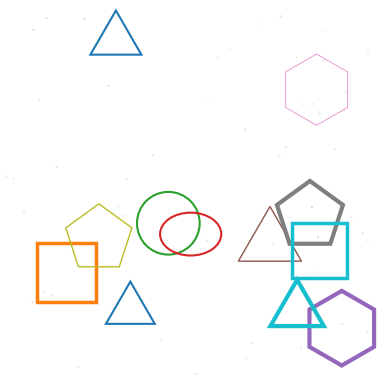[{"shape": "triangle", "thickness": 1.5, "radius": 0.38, "center": [0.301, 0.896]}, {"shape": "triangle", "thickness": 1.5, "radius": 0.37, "center": [0.339, 0.195]}, {"shape": "square", "thickness": 2.5, "radius": 0.38, "center": [0.173, 0.293]}, {"shape": "circle", "thickness": 1.5, "radius": 0.41, "center": [0.437, 0.42]}, {"shape": "oval", "thickness": 1.5, "radius": 0.4, "center": [0.495, 0.392]}, {"shape": "hexagon", "thickness": 3, "radius": 0.48, "center": [0.888, 0.148]}, {"shape": "triangle", "thickness": 1, "radius": 0.47, "center": [0.701, 0.369]}, {"shape": "hexagon", "thickness": 0.5, "radius": 0.46, "center": [0.822, 0.767]}, {"shape": "pentagon", "thickness": 3, "radius": 0.45, "center": [0.805, 0.44]}, {"shape": "pentagon", "thickness": 1, "radius": 0.45, "center": [0.257, 0.38]}, {"shape": "square", "thickness": 2.5, "radius": 0.36, "center": [0.83, 0.35]}, {"shape": "triangle", "thickness": 3, "radius": 0.4, "center": [0.772, 0.193]}]